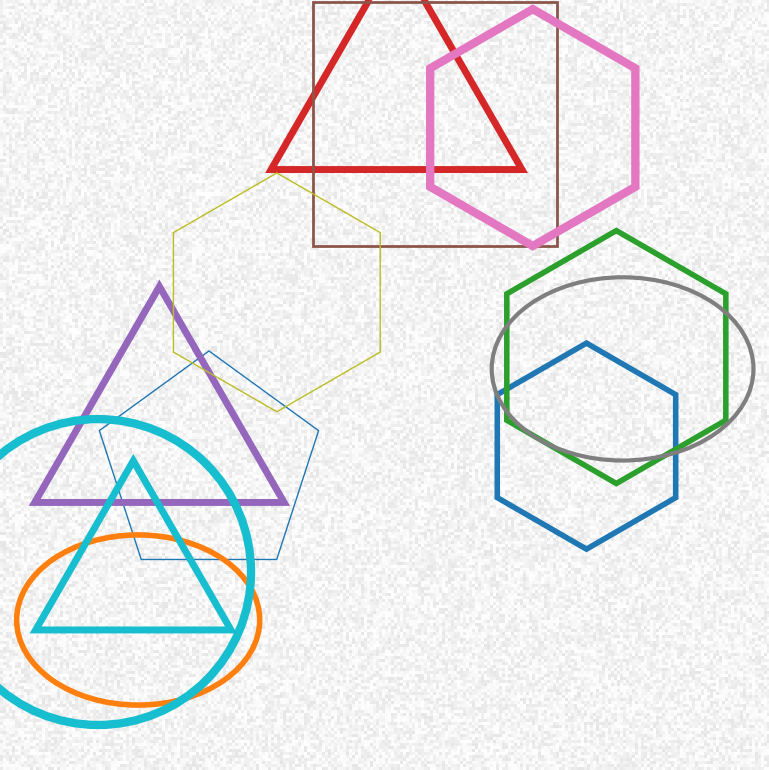[{"shape": "pentagon", "thickness": 0.5, "radius": 0.75, "center": [0.271, 0.395]}, {"shape": "hexagon", "thickness": 2, "radius": 0.67, "center": [0.762, 0.421]}, {"shape": "oval", "thickness": 2, "radius": 0.79, "center": [0.179, 0.195]}, {"shape": "hexagon", "thickness": 2, "radius": 0.82, "center": [0.8, 0.536]}, {"shape": "triangle", "thickness": 2.5, "radius": 0.94, "center": [0.515, 0.874]}, {"shape": "triangle", "thickness": 2.5, "radius": 0.93, "center": [0.207, 0.441]}, {"shape": "square", "thickness": 1, "radius": 0.79, "center": [0.565, 0.839]}, {"shape": "hexagon", "thickness": 3, "radius": 0.77, "center": [0.692, 0.834]}, {"shape": "oval", "thickness": 1.5, "radius": 0.85, "center": [0.809, 0.521]}, {"shape": "hexagon", "thickness": 0.5, "radius": 0.78, "center": [0.36, 0.62]}, {"shape": "triangle", "thickness": 2.5, "radius": 0.73, "center": [0.173, 0.255]}, {"shape": "circle", "thickness": 3, "radius": 0.99, "center": [0.127, 0.257]}]